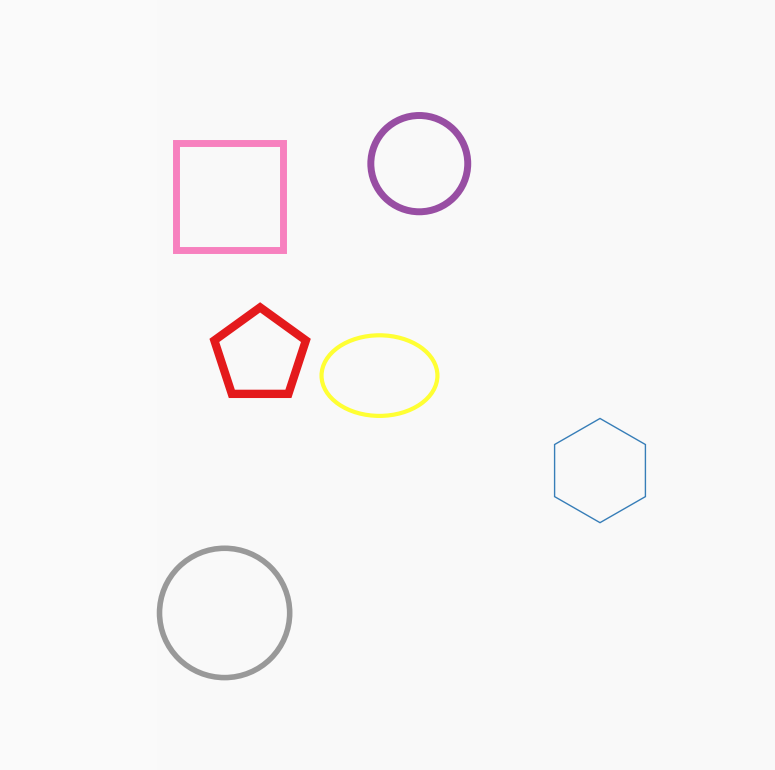[{"shape": "pentagon", "thickness": 3, "radius": 0.31, "center": [0.336, 0.539]}, {"shape": "hexagon", "thickness": 0.5, "radius": 0.34, "center": [0.774, 0.389]}, {"shape": "circle", "thickness": 2.5, "radius": 0.31, "center": [0.541, 0.787]}, {"shape": "oval", "thickness": 1.5, "radius": 0.37, "center": [0.49, 0.512]}, {"shape": "square", "thickness": 2.5, "radius": 0.35, "center": [0.296, 0.745]}, {"shape": "circle", "thickness": 2, "radius": 0.42, "center": [0.29, 0.204]}]